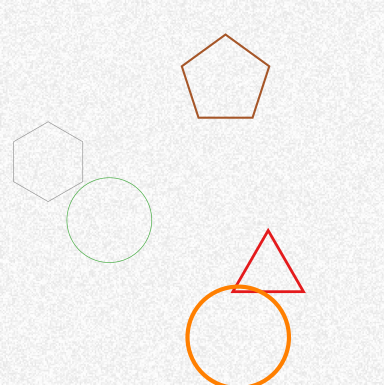[{"shape": "triangle", "thickness": 2, "radius": 0.53, "center": [0.697, 0.295]}, {"shape": "circle", "thickness": 0.5, "radius": 0.55, "center": [0.284, 0.428]}, {"shape": "circle", "thickness": 3, "radius": 0.66, "center": [0.619, 0.124]}, {"shape": "pentagon", "thickness": 1.5, "radius": 0.6, "center": [0.586, 0.791]}, {"shape": "hexagon", "thickness": 0.5, "radius": 0.52, "center": [0.125, 0.58]}]